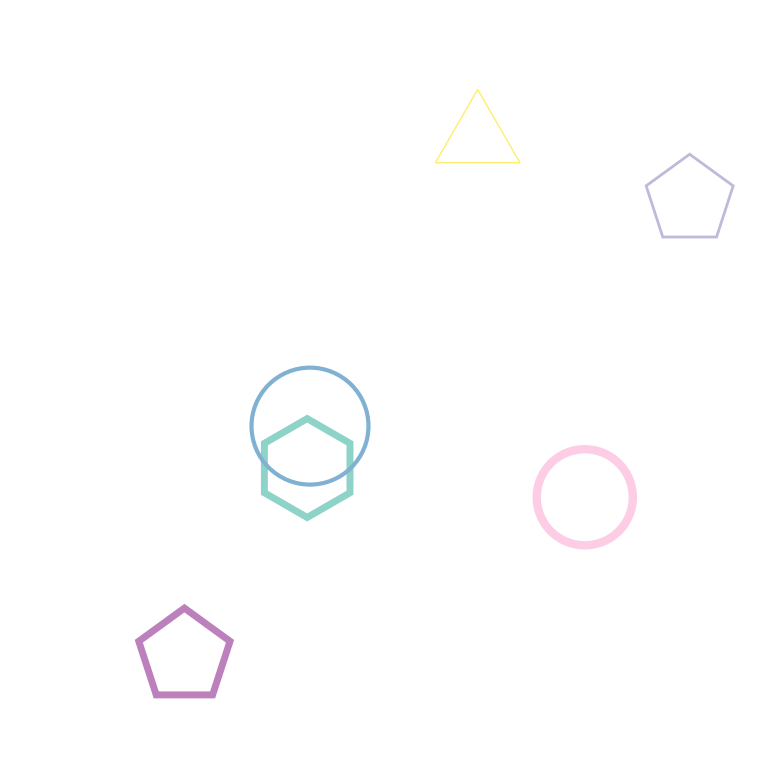[{"shape": "hexagon", "thickness": 2.5, "radius": 0.32, "center": [0.399, 0.392]}, {"shape": "pentagon", "thickness": 1, "radius": 0.3, "center": [0.896, 0.74]}, {"shape": "circle", "thickness": 1.5, "radius": 0.38, "center": [0.403, 0.447]}, {"shape": "circle", "thickness": 3, "radius": 0.31, "center": [0.759, 0.354]}, {"shape": "pentagon", "thickness": 2.5, "radius": 0.31, "center": [0.239, 0.148]}, {"shape": "triangle", "thickness": 0.5, "radius": 0.32, "center": [0.62, 0.82]}]